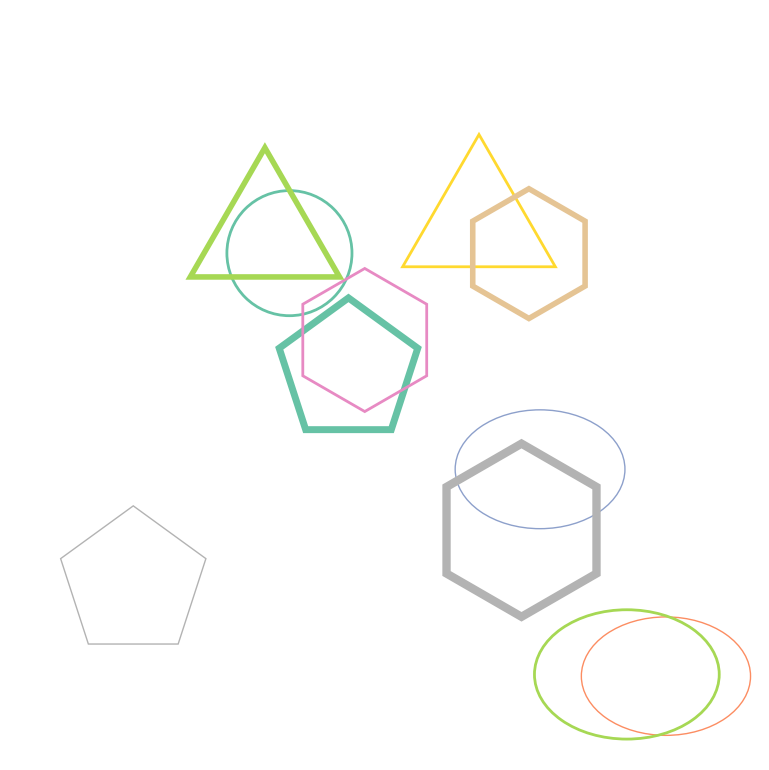[{"shape": "pentagon", "thickness": 2.5, "radius": 0.47, "center": [0.453, 0.519]}, {"shape": "circle", "thickness": 1, "radius": 0.41, "center": [0.376, 0.671]}, {"shape": "oval", "thickness": 0.5, "radius": 0.55, "center": [0.865, 0.122]}, {"shape": "oval", "thickness": 0.5, "radius": 0.55, "center": [0.701, 0.391]}, {"shape": "hexagon", "thickness": 1, "radius": 0.46, "center": [0.474, 0.558]}, {"shape": "triangle", "thickness": 2, "radius": 0.56, "center": [0.344, 0.696]}, {"shape": "oval", "thickness": 1, "radius": 0.6, "center": [0.814, 0.124]}, {"shape": "triangle", "thickness": 1, "radius": 0.57, "center": [0.622, 0.711]}, {"shape": "hexagon", "thickness": 2, "radius": 0.42, "center": [0.687, 0.671]}, {"shape": "pentagon", "thickness": 0.5, "radius": 0.5, "center": [0.173, 0.244]}, {"shape": "hexagon", "thickness": 3, "radius": 0.56, "center": [0.677, 0.311]}]